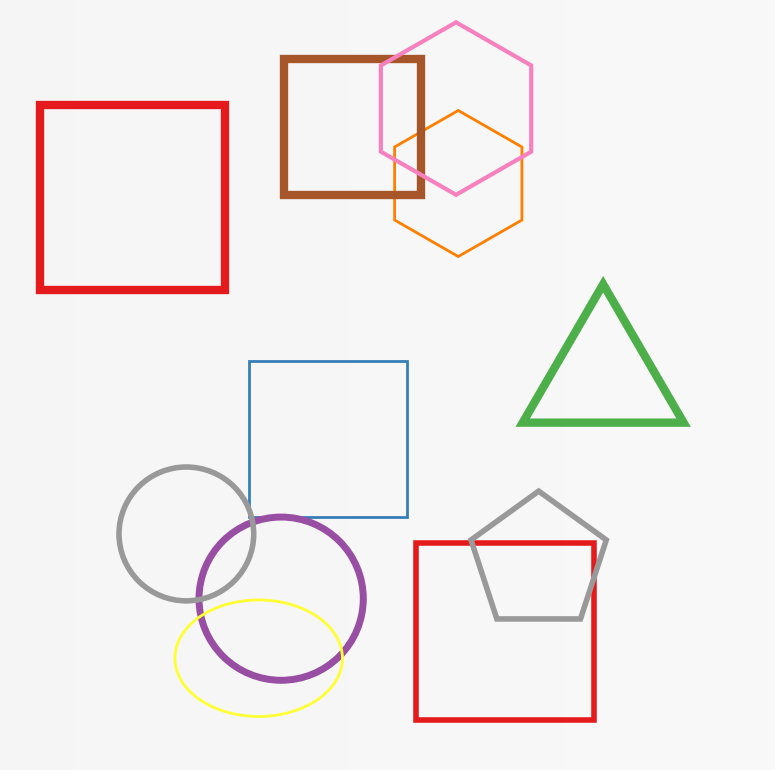[{"shape": "square", "thickness": 3, "radius": 0.6, "center": [0.171, 0.743]}, {"shape": "square", "thickness": 2, "radius": 0.57, "center": [0.652, 0.18]}, {"shape": "square", "thickness": 1, "radius": 0.51, "center": [0.423, 0.43]}, {"shape": "triangle", "thickness": 3, "radius": 0.6, "center": [0.778, 0.511]}, {"shape": "circle", "thickness": 2.5, "radius": 0.53, "center": [0.363, 0.223]}, {"shape": "hexagon", "thickness": 1, "radius": 0.47, "center": [0.591, 0.762]}, {"shape": "oval", "thickness": 1, "radius": 0.54, "center": [0.334, 0.145]}, {"shape": "square", "thickness": 3, "radius": 0.44, "center": [0.455, 0.835]}, {"shape": "hexagon", "thickness": 1.5, "radius": 0.56, "center": [0.588, 0.859]}, {"shape": "pentagon", "thickness": 2, "radius": 0.46, "center": [0.695, 0.27]}, {"shape": "circle", "thickness": 2, "radius": 0.43, "center": [0.24, 0.307]}]